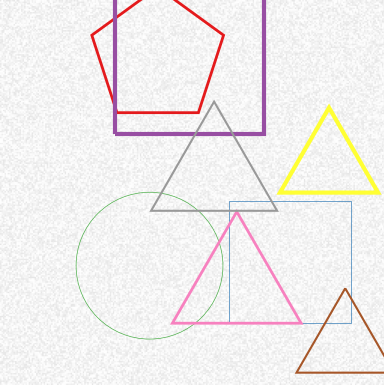[{"shape": "pentagon", "thickness": 2, "radius": 0.9, "center": [0.41, 0.853]}, {"shape": "square", "thickness": 0.5, "radius": 0.79, "center": [0.754, 0.32]}, {"shape": "circle", "thickness": 0.5, "radius": 0.95, "center": [0.388, 0.31]}, {"shape": "square", "thickness": 3, "radius": 0.97, "center": [0.493, 0.844]}, {"shape": "triangle", "thickness": 3, "radius": 0.74, "center": [0.855, 0.573]}, {"shape": "triangle", "thickness": 1.5, "radius": 0.73, "center": [0.897, 0.105]}, {"shape": "triangle", "thickness": 2, "radius": 0.97, "center": [0.615, 0.257]}, {"shape": "triangle", "thickness": 1.5, "radius": 0.94, "center": [0.556, 0.547]}]